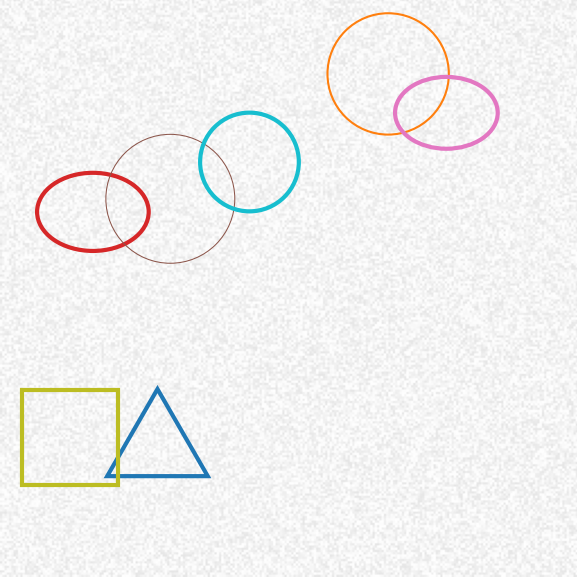[{"shape": "triangle", "thickness": 2, "radius": 0.5, "center": [0.273, 0.225]}, {"shape": "circle", "thickness": 1, "radius": 0.53, "center": [0.672, 0.871]}, {"shape": "oval", "thickness": 2, "radius": 0.48, "center": [0.161, 0.632]}, {"shape": "circle", "thickness": 0.5, "radius": 0.56, "center": [0.295, 0.655]}, {"shape": "oval", "thickness": 2, "radius": 0.44, "center": [0.773, 0.804]}, {"shape": "square", "thickness": 2, "radius": 0.41, "center": [0.121, 0.241]}, {"shape": "circle", "thickness": 2, "radius": 0.43, "center": [0.432, 0.719]}]